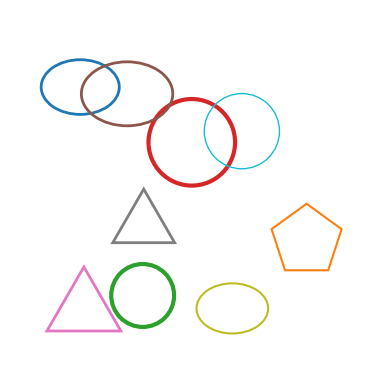[{"shape": "oval", "thickness": 2, "radius": 0.51, "center": [0.208, 0.774]}, {"shape": "pentagon", "thickness": 1.5, "radius": 0.48, "center": [0.796, 0.375]}, {"shape": "circle", "thickness": 3, "radius": 0.41, "center": [0.371, 0.233]}, {"shape": "circle", "thickness": 3, "radius": 0.56, "center": [0.498, 0.63]}, {"shape": "oval", "thickness": 2, "radius": 0.59, "center": [0.33, 0.756]}, {"shape": "triangle", "thickness": 2, "radius": 0.55, "center": [0.218, 0.196]}, {"shape": "triangle", "thickness": 2, "radius": 0.46, "center": [0.373, 0.416]}, {"shape": "oval", "thickness": 1.5, "radius": 0.47, "center": [0.603, 0.199]}, {"shape": "circle", "thickness": 1, "radius": 0.49, "center": [0.628, 0.659]}]